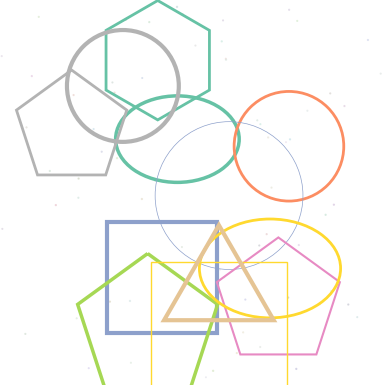[{"shape": "oval", "thickness": 2.5, "radius": 0.8, "center": [0.461, 0.639]}, {"shape": "hexagon", "thickness": 2, "radius": 0.78, "center": [0.41, 0.844]}, {"shape": "circle", "thickness": 2, "radius": 0.71, "center": [0.751, 0.62]}, {"shape": "square", "thickness": 3, "radius": 0.72, "center": [0.421, 0.28]}, {"shape": "circle", "thickness": 0.5, "radius": 0.96, "center": [0.595, 0.492]}, {"shape": "pentagon", "thickness": 1.5, "radius": 0.84, "center": [0.723, 0.215]}, {"shape": "pentagon", "thickness": 2.5, "radius": 0.96, "center": [0.384, 0.15]}, {"shape": "square", "thickness": 1, "radius": 0.88, "center": [0.569, 0.143]}, {"shape": "oval", "thickness": 2, "radius": 0.92, "center": [0.701, 0.303]}, {"shape": "triangle", "thickness": 3, "radius": 0.82, "center": [0.569, 0.251]}, {"shape": "pentagon", "thickness": 2, "radius": 0.75, "center": [0.186, 0.667]}, {"shape": "circle", "thickness": 3, "radius": 0.73, "center": [0.319, 0.777]}]